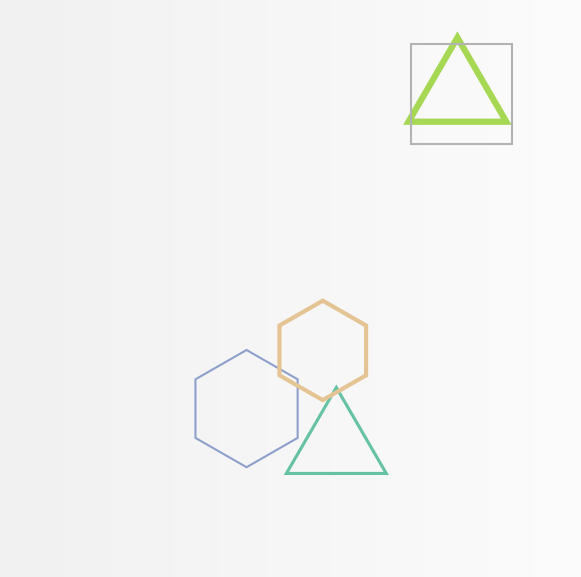[{"shape": "triangle", "thickness": 1.5, "radius": 0.5, "center": [0.579, 0.229]}, {"shape": "hexagon", "thickness": 1, "radius": 0.51, "center": [0.424, 0.292]}, {"shape": "triangle", "thickness": 3, "radius": 0.49, "center": [0.787, 0.837]}, {"shape": "hexagon", "thickness": 2, "radius": 0.43, "center": [0.555, 0.392]}, {"shape": "square", "thickness": 1, "radius": 0.43, "center": [0.794, 0.836]}]